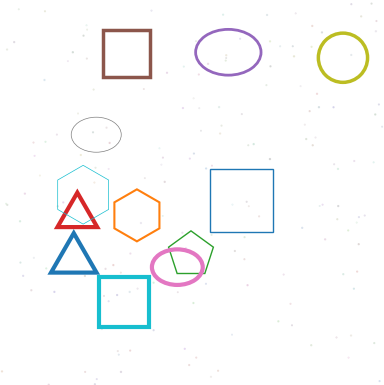[{"shape": "square", "thickness": 1, "radius": 0.41, "center": [0.627, 0.48]}, {"shape": "triangle", "thickness": 3, "radius": 0.34, "center": [0.192, 0.326]}, {"shape": "hexagon", "thickness": 1.5, "radius": 0.34, "center": [0.356, 0.441]}, {"shape": "pentagon", "thickness": 1, "radius": 0.31, "center": [0.496, 0.339]}, {"shape": "triangle", "thickness": 3, "radius": 0.3, "center": [0.201, 0.44]}, {"shape": "oval", "thickness": 2, "radius": 0.42, "center": [0.593, 0.864]}, {"shape": "square", "thickness": 2.5, "radius": 0.31, "center": [0.329, 0.861]}, {"shape": "oval", "thickness": 3, "radius": 0.33, "center": [0.461, 0.306]}, {"shape": "oval", "thickness": 0.5, "radius": 0.32, "center": [0.25, 0.65]}, {"shape": "circle", "thickness": 2.5, "radius": 0.32, "center": [0.891, 0.85]}, {"shape": "hexagon", "thickness": 0.5, "radius": 0.38, "center": [0.216, 0.494]}, {"shape": "square", "thickness": 3, "radius": 0.32, "center": [0.322, 0.215]}]